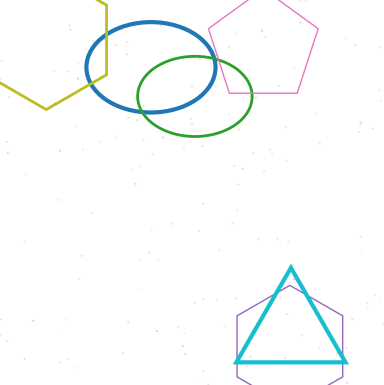[{"shape": "oval", "thickness": 3, "radius": 0.84, "center": [0.392, 0.825]}, {"shape": "oval", "thickness": 2, "radius": 0.74, "center": [0.506, 0.75]}, {"shape": "hexagon", "thickness": 1, "radius": 0.79, "center": [0.753, 0.1]}, {"shape": "pentagon", "thickness": 1, "radius": 0.75, "center": [0.684, 0.879]}, {"shape": "hexagon", "thickness": 2, "radius": 0.9, "center": [0.12, 0.896]}, {"shape": "triangle", "thickness": 3, "radius": 0.82, "center": [0.756, 0.141]}]